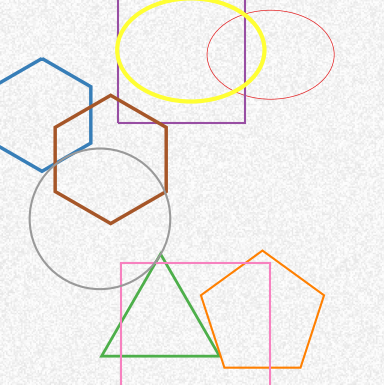[{"shape": "oval", "thickness": 0.5, "radius": 0.83, "center": [0.703, 0.858]}, {"shape": "hexagon", "thickness": 2.5, "radius": 0.73, "center": [0.109, 0.702]}, {"shape": "triangle", "thickness": 2, "radius": 0.88, "center": [0.417, 0.163]}, {"shape": "square", "thickness": 1.5, "radius": 0.82, "center": [0.472, 0.846]}, {"shape": "pentagon", "thickness": 1.5, "radius": 0.84, "center": [0.682, 0.181]}, {"shape": "oval", "thickness": 3, "radius": 0.96, "center": [0.496, 0.87]}, {"shape": "hexagon", "thickness": 2.5, "radius": 0.83, "center": [0.287, 0.586]}, {"shape": "square", "thickness": 1.5, "radius": 0.97, "center": [0.508, 0.124]}, {"shape": "circle", "thickness": 1.5, "radius": 0.91, "center": [0.26, 0.432]}]